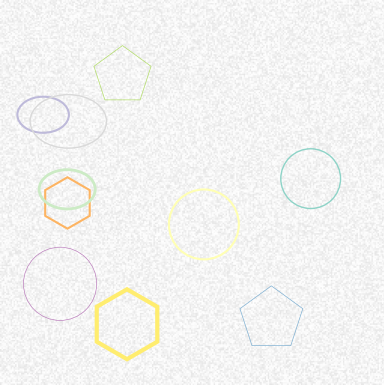[{"shape": "circle", "thickness": 1, "radius": 0.39, "center": [0.807, 0.536]}, {"shape": "circle", "thickness": 1.5, "radius": 0.45, "center": [0.53, 0.417]}, {"shape": "oval", "thickness": 1.5, "radius": 0.33, "center": [0.112, 0.702]}, {"shape": "pentagon", "thickness": 0.5, "radius": 0.43, "center": [0.705, 0.172]}, {"shape": "hexagon", "thickness": 1.5, "radius": 0.33, "center": [0.175, 0.473]}, {"shape": "pentagon", "thickness": 0.5, "radius": 0.39, "center": [0.318, 0.804]}, {"shape": "oval", "thickness": 1, "radius": 0.5, "center": [0.177, 0.685]}, {"shape": "circle", "thickness": 0.5, "radius": 0.48, "center": [0.156, 0.263]}, {"shape": "oval", "thickness": 2, "radius": 0.36, "center": [0.175, 0.508]}, {"shape": "hexagon", "thickness": 3, "radius": 0.45, "center": [0.33, 0.158]}]